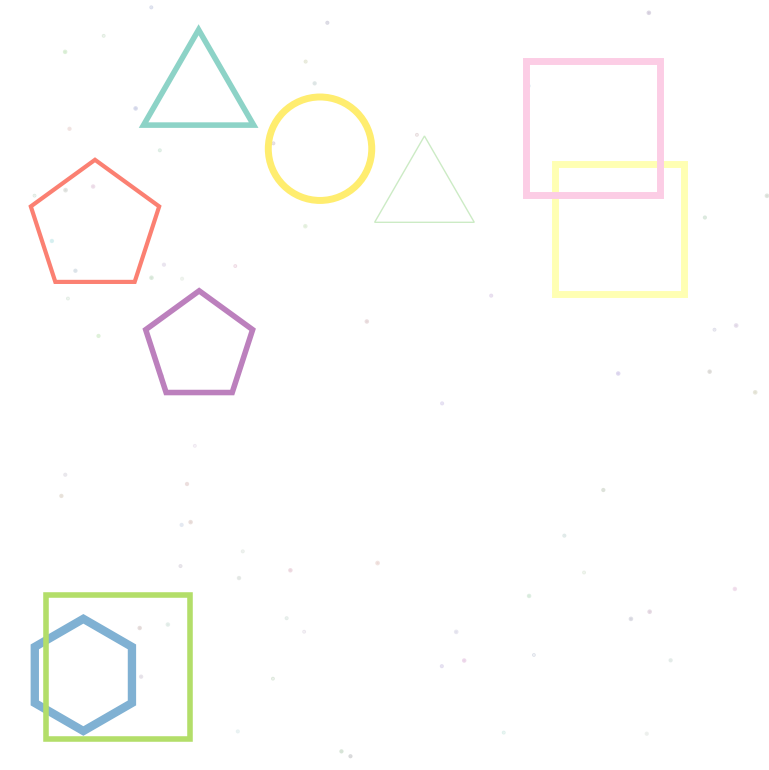[{"shape": "triangle", "thickness": 2, "radius": 0.41, "center": [0.258, 0.879]}, {"shape": "square", "thickness": 2.5, "radius": 0.42, "center": [0.804, 0.703]}, {"shape": "pentagon", "thickness": 1.5, "radius": 0.44, "center": [0.123, 0.705]}, {"shape": "hexagon", "thickness": 3, "radius": 0.36, "center": [0.108, 0.123]}, {"shape": "square", "thickness": 2, "radius": 0.47, "center": [0.154, 0.134]}, {"shape": "square", "thickness": 2.5, "radius": 0.43, "center": [0.77, 0.834]}, {"shape": "pentagon", "thickness": 2, "radius": 0.37, "center": [0.259, 0.549]}, {"shape": "triangle", "thickness": 0.5, "radius": 0.37, "center": [0.551, 0.749]}, {"shape": "circle", "thickness": 2.5, "radius": 0.34, "center": [0.416, 0.807]}]